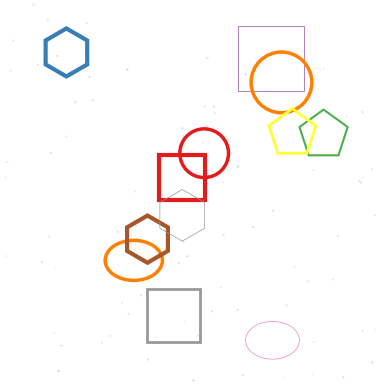[{"shape": "circle", "thickness": 2.5, "radius": 0.32, "center": [0.53, 0.602]}, {"shape": "square", "thickness": 3, "radius": 0.3, "center": [0.473, 0.539]}, {"shape": "hexagon", "thickness": 3, "radius": 0.31, "center": [0.172, 0.864]}, {"shape": "pentagon", "thickness": 1.5, "radius": 0.33, "center": [0.84, 0.65]}, {"shape": "square", "thickness": 0.5, "radius": 0.42, "center": [0.704, 0.847]}, {"shape": "oval", "thickness": 2.5, "radius": 0.37, "center": [0.348, 0.324]}, {"shape": "circle", "thickness": 2.5, "radius": 0.39, "center": [0.731, 0.786]}, {"shape": "pentagon", "thickness": 2, "radius": 0.32, "center": [0.76, 0.654]}, {"shape": "hexagon", "thickness": 3, "radius": 0.31, "center": [0.383, 0.379]}, {"shape": "oval", "thickness": 0.5, "radius": 0.35, "center": [0.708, 0.116]}, {"shape": "square", "thickness": 2, "radius": 0.34, "center": [0.451, 0.181]}, {"shape": "hexagon", "thickness": 0.5, "radius": 0.34, "center": [0.473, 0.441]}]